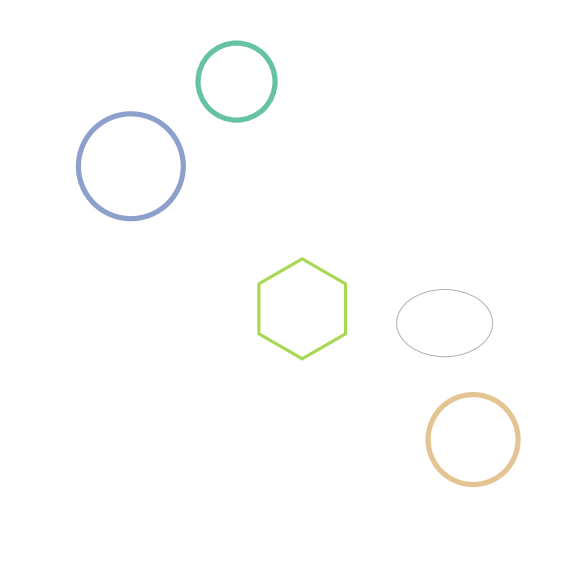[{"shape": "circle", "thickness": 2.5, "radius": 0.33, "center": [0.41, 0.858]}, {"shape": "circle", "thickness": 2.5, "radius": 0.45, "center": [0.227, 0.711]}, {"shape": "hexagon", "thickness": 1.5, "radius": 0.43, "center": [0.523, 0.464]}, {"shape": "circle", "thickness": 2.5, "radius": 0.39, "center": [0.819, 0.238]}, {"shape": "oval", "thickness": 0.5, "radius": 0.42, "center": [0.77, 0.44]}]